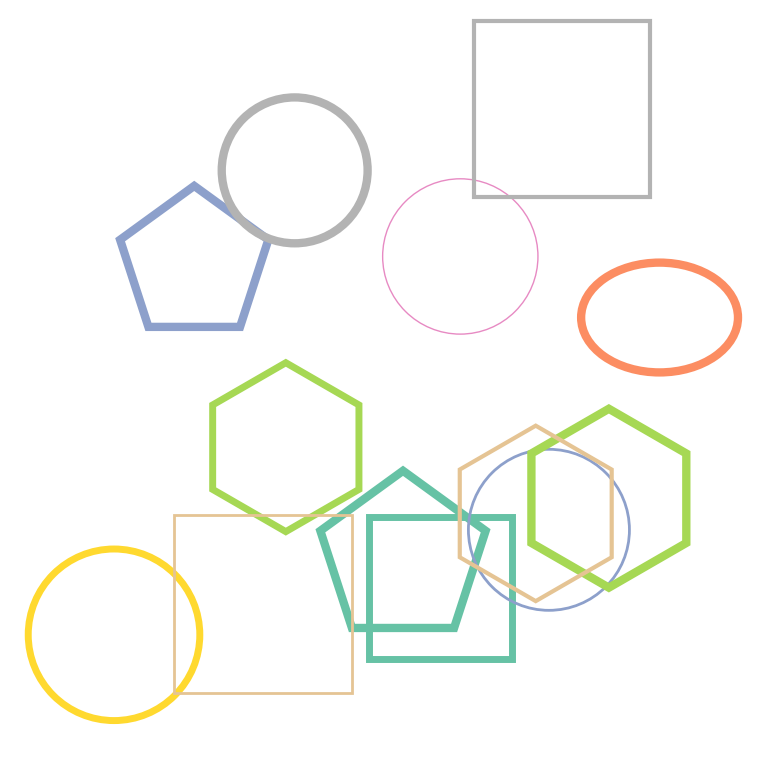[{"shape": "pentagon", "thickness": 3, "radius": 0.56, "center": [0.523, 0.276]}, {"shape": "square", "thickness": 2.5, "radius": 0.46, "center": [0.572, 0.236]}, {"shape": "oval", "thickness": 3, "radius": 0.51, "center": [0.857, 0.588]}, {"shape": "pentagon", "thickness": 3, "radius": 0.51, "center": [0.252, 0.657]}, {"shape": "circle", "thickness": 1, "radius": 0.52, "center": [0.713, 0.312]}, {"shape": "circle", "thickness": 0.5, "radius": 0.5, "center": [0.598, 0.667]}, {"shape": "hexagon", "thickness": 3, "radius": 0.58, "center": [0.791, 0.353]}, {"shape": "hexagon", "thickness": 2.5, "radius": 0.55, "center": [0.371, 0.419]}, {"shape": "circle", "thickness": 2.5, "radius": 0.56, "center": [0.148, 0.176]}, {"shape": "hexagon", "thickness": 1.5, "radius": 0.57, "center": [0.696, 0.333]}, {"shape": "square", "thickness": 1, "radius": 0.58, "center": [0.341, 0.216]}, {"shape": "circle", "thickness": 3, "radius": 0.47, "center": [0.383, 0.779]}, {"shape": "square", "thickness": 1.5, "radius": 0.57, "center": [0.73, 0.859]}]